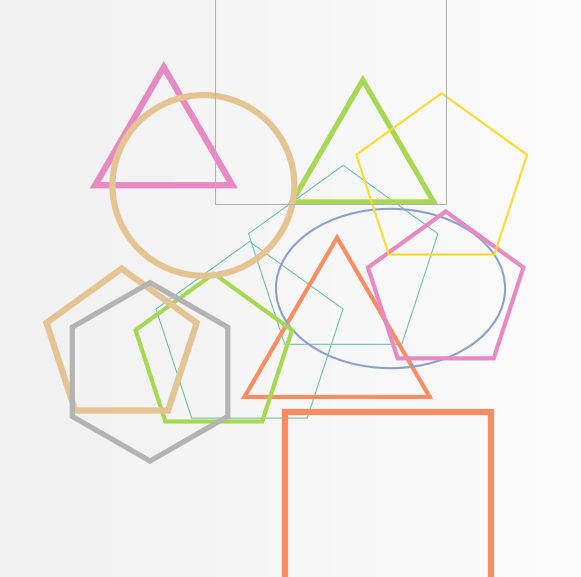[{"shape": "pentagon", "thickness": 0.5, "radius": 0.86, "center": [0.591, 0.542]}, {"shape": "pentagon", "thickness": 0.5, "radius": 0.85, "center": [0.429, 0.412]}, {"shape": "square", "thickness": 3, "radius": 0.89, "center": [0.667, 0.108]}, {"shape": "triangle", "thickness": 2, "radius": 0.92, "center": [0.58, 0.404]}, {"shape": "oval", "thickness": 1, "radius": 0.99, "center": [0.672, 0.5]}, {"shape": "triangle", "thickness": 3, "radius": 0.68, "center": [0.282, 0.747]}, {"shape": "pentagon", "thickness": 2, "radius": 0.7, "center": [0.767, 0.492]}, {"shape": "triangle", "thickness": 2.5, "radius": 0.7, "center": [0.624, 0.72]}, {"shape": "pentagon", "thickness": 2, "radius": 0.71, "center": [0.368, 0.384]}, {"shape": "pentagon", "thickness": 1, "radius": 0.77, "center": [0.76, 0.683]}, {"shape": "circle", "thickness": 3, "radius": 0.78, "center": [0.35, 0.678]}, {"shape": "pentagon", "thickness": 3, "radius": 0.68, "center": [0.209, 0.398]}, {"shape": "hexagon", "thickness": 2.5, "radius": 0.77, "center": [0.258, 0.355]}, {"shape": "square", "thickness": 0.5, "radius": 0.99, "center": [0.568, 0.845]}]